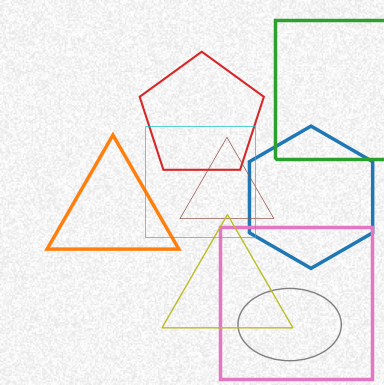[{"shape": "hexagon", "thickness": 2.5, "radius": 0.92, "center": [0.808, 0.488]}, {"shape": "triangle", "thickness": 2.5, "radius": 0.99, "center": [0.293, 0.452]}, {"shape": "square", "thickness": 2.5, "radius": 0.9, "center": [0.894, 0.768]}, {"shape": "pentagon", "thickness": 1.5, "radius": 0.85, "center": [0.524, 0.696]}, {"shape": "triangle", "thickness": 0.5, "radius": 0.7, "center": [0.589, 0.503]}, {"shape": "square", "thickness": 2.5, "radius": 0.99, "center": [0.769, 0.214]}, {"shape": "oval", "thickness": 1, "radius": 0.67, "center": [0.752, 0.157]}, {"shape": "triangle", "thickness": 1, "radius": 0.98, "center": [0.591, 0.247]}, {"shape": "square", "thickness": 0.5, "radius": 0.72, "center": [0.52, 0.529]}]